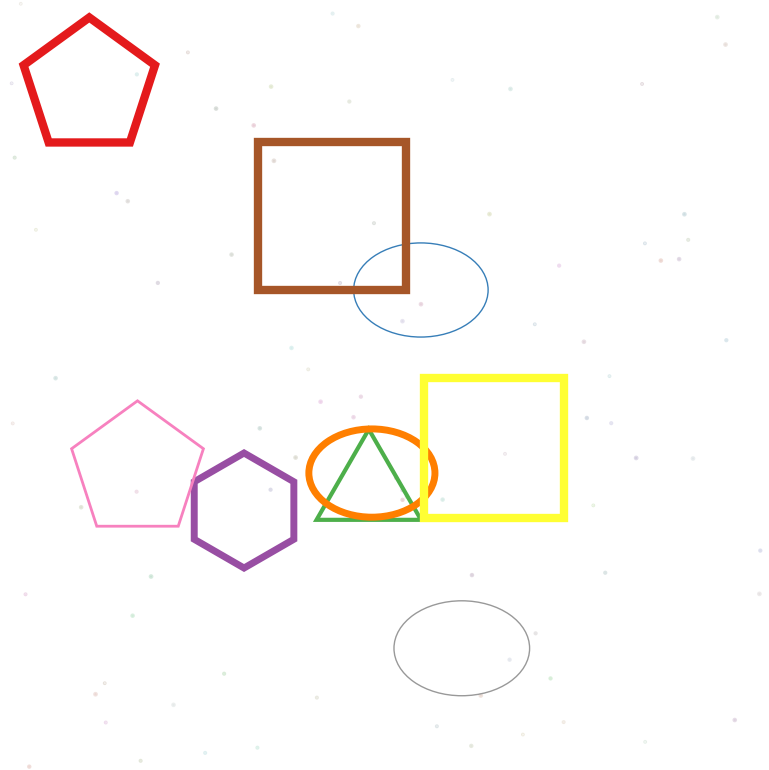[{"shape": "pentagon", "thickness": 3, "radius": 0.45, "center": [0.116, 0.888]}, {"shape": "oval", "thickness": 0.5, "radius": 0.44, "center": [0.547, 0.623]}, {"shape": "triangle", "thickness": 1.5, "radius": 0.39, "center": [0.479, 0.364]}, {"shape": "hexagon", "thickness": 2.5, "radius": 0.37, "center": [0.317, 0.337]}, {"shape": "oval", "thickness": 2.5, "radius": 0.41, "center": [0.483, 0.386]}, {"shape": "square", "thickness": 3, "radius": 0.45, "center": [0.641, 0.418]}, {"shape": "square", "thickness": 3, "radius": 0.48, "center": [0.432, 0.719]}, {"shape": "pentagon", "thickness": 1, "radius": 0.45, "center": [0.179, 0.389]}, {"shape": "oval", "thickness": 0.5, "radius": 0.44, "center": [0.6, 0.158]}]